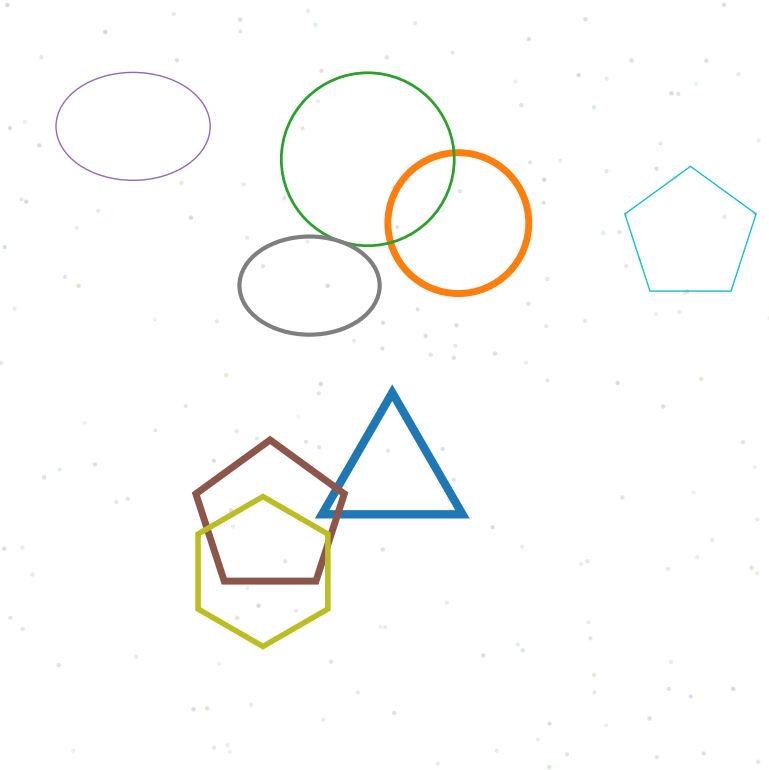[{"shape": "triangle", "thickness": 3, "radius": 0.53, "center": [0.509, 0.385]}, {"shape": "circle", "thickness": 2.5, "radius": 0.46, "center": [0.595, 0.71]}, {"shape": "circle", "thickness": 1, "radius": 0.56, "center": [0.478, 0.793]}, {"shape": "oval", "thickness": 0.5, "radius": 0.5, "center": [0.173, 0.836]}, {"shape": "pentagon", "thickness": 2.5, "radius": 0.51, "center": [0.351, 0.327]}, {"shape": "oval", "thickness": 1.5, "radius": 0.46, "center": [0.402, 0.629]}, {"shape": "hexagon", "thickness": 2, "radius": 0.49, "center": [0.342, 0.258]}, {"shape": "pentagon", "thickness": 0.5, "radius": 0.45, "center": [0.897, 0.694]}]